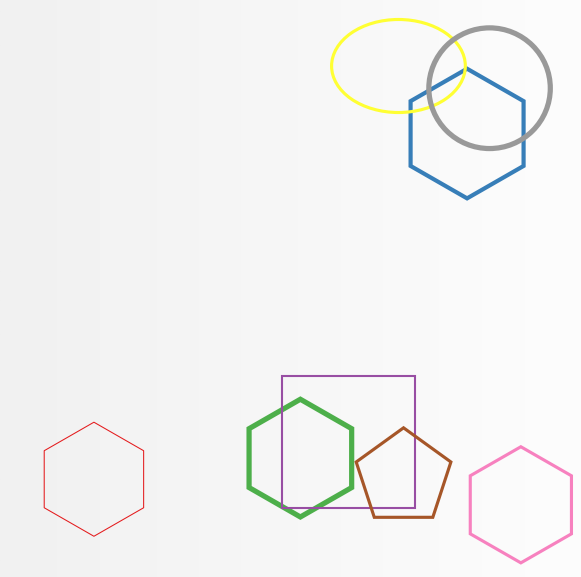[{"shape": "hexagon", "thickness": 0.5, "radius": 0.49, "center": [0.162, 0.169]}, {"shape": "hexagon", "thickness": 2, "radius": 0.56, "center": [0.804, 0.768]}, {"shape": "hexagon", "thickness": 2.5, "radius": 0.51, "center": [0.517, 0.206]}, {"shape": "square", "thickness": 1, "radius": 0.57, "center": [0.6, 0.234]}, {"shape": "oval", "thickness": 1.5, "radius": 0.58, "center": [0.686, 0.885]}, {"shape": "pentagon", "thickness": 1.5, "radius": 0.43, "center": [0.694, 0.173]}, {"shape": "hexagon", "thickness": 1.5, "radius": 0.5, "center": [0.896, 0.125]}, {"shape": "circle", "thickness": 2.5, "radius": 0.52, "center": [0.842, 0.846]}]